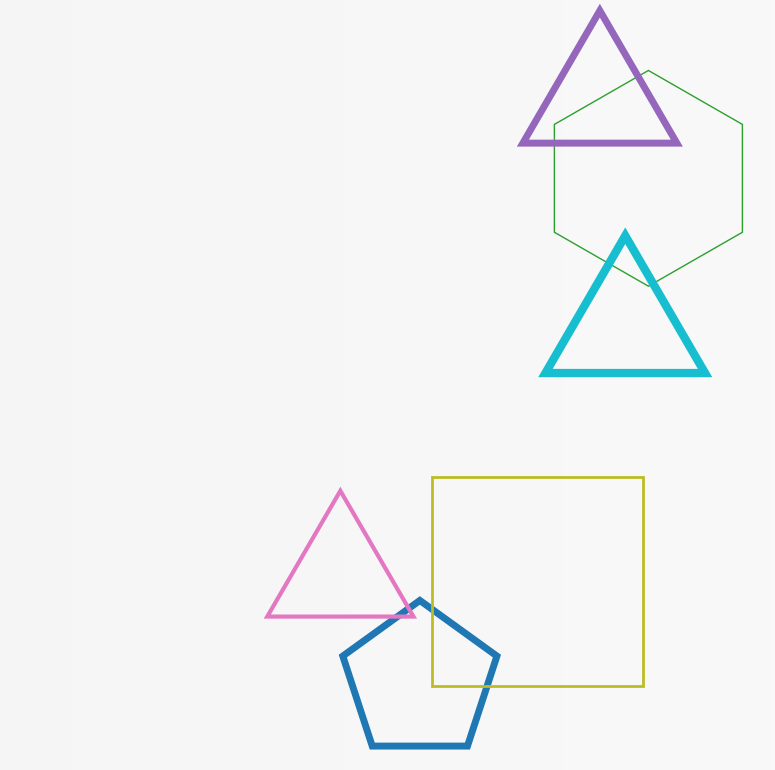[{"shape": "pentagon", "thickness": 2.5, "radius": 0.52, "center": [0.542, 0.116]}, {"shape": "hexagon", "thickness": 0.5, "radius": 0.7, "center": [0.837, 0.768]}, {"shape": "triangle", "thickness": 2.5, "radius": 0.57, "center": [0.774, 0.871]}, {"shape": "triangle", "thickness": 1.5, "radius": 0.54, "center": [0.439, 0.254]}, {"shape": "square", "thickness": 1, "radius": 0.68, "center": [0.694, 0.245]}, {"shape": "triangle", "thickness": 3, "radius": 0.59, "center": [0.807, 0.575]}]